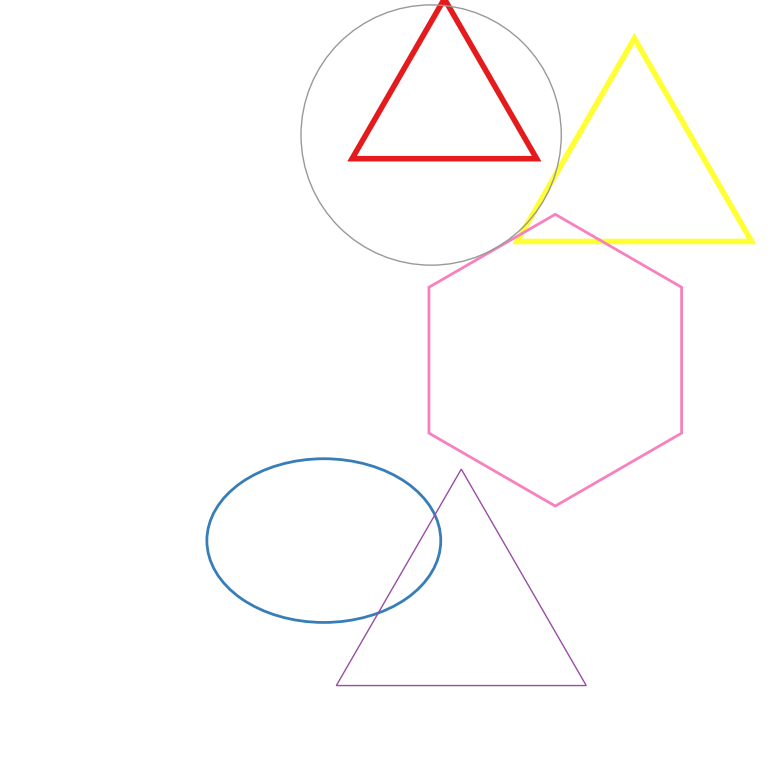[{"shape": "triangle", "thickness": 2, "radius": 0.69, "center": [0.577, 0.863]}, {"shape": "oval", "thickness": 1, "radius": 0.76, "center": [0.421, 0.298]}, {"shape": "triangle", "thickness": 0.5, "radius": 0.94, "center": [0.599, 0.203]}, {"shape": "triangle", "thickness": 2, "radius": 0.88, "center": [0.824, 0.774]}, {"shape": "hexagon", "thickness": 1, "radius": 0.95, "center": [0.721, 0.532]}, {"shape": "circle", "thickness": 0.5, "radius": 0.85, "center": [0.56, 0.825]}]